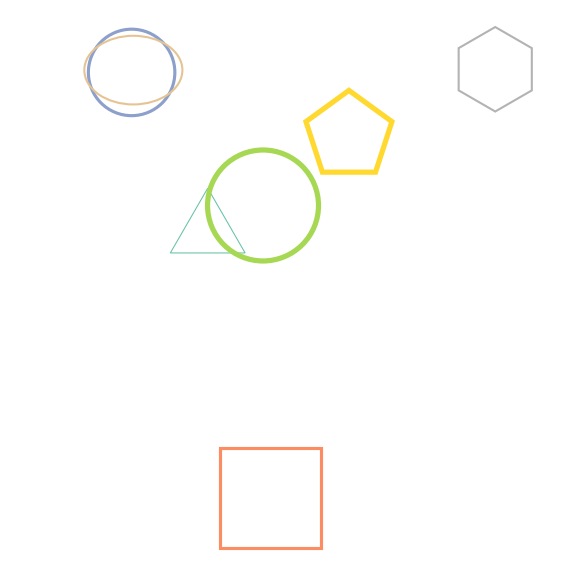[{"shape": "triangle", "thickness": 0.5, "radius": 0.37, "center": [0.36, 0.599]}, {"shape": "square", "thickness": 1.5, "radius": 0.44, "center": [0.468, 0.137]}, {"shape": "circle", "thickness": 1.5, "radius": 0.37, "center": [0.228, 0.874]}, {"shape": "circle", "thickness": 2.5, "radius": 0.48, "center": [0.455, 0.643]}, {"shape": "pentagon", "thickness": 2.5, "radius": 0.39, "center": [0.604, 0.764]}, {"shape": "oval", "thickness": 1, "radius": 0.42, "center": [0.231, 0.878]}, {"shape": "hexagon", "thickness": 1, "radius": 0.37, "center": [0.858, 0.879]}]